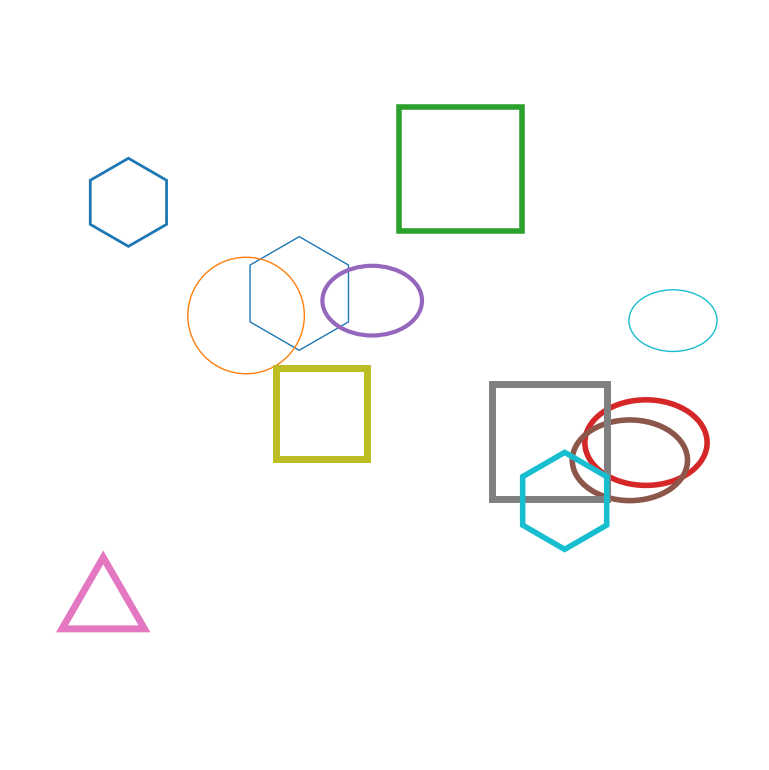[{"shape": "hexagon", "thickness": 0.5, "radius": 0.37, "center": [0.389, 0.619]}, {"shape": "hexagon", "thickness": 1, "radius": 0.29, "center": [0.167, 0.737]}, {"shape": "circle", "thickness": 0.5, "radius": 0.38, "center": [0.32, 0.59]}, {"shape": "square", "thickness": 2, "radius": 0.4, "center": [0.598, 0.781]}, {"shape": "oval", "thickness": 2, "radius": 0.4, "center": [0.839, 0.425]}, {"shape": "oval", "thickness": 1.5, "radius": 0.32, "center": [0.483, 0.61]}, {"shape": "oval", "thickness": 2, "radius": 0.37, "center": [0.818, 0.402]}, {"shape": "triangle", "thickness": 2.5, "radius": 0.31, "center": [0.134, 0.214]}, {"shape": "square", "thickness": 2.5, "radius": 0.37, "center": [0.713, 0.427]}, {"shape": "square", "thickness": 2.5, "radius": 0.3, "center": [0.418, 0.463]}, {"shape": "hexagon", "thickness": 2, "radius": 0.31, "center": [0.733, 0.35]}, {"shape": "oval", "thickness": 0.5, "radius": 0.29, "center": [0.874, 0.584]}]